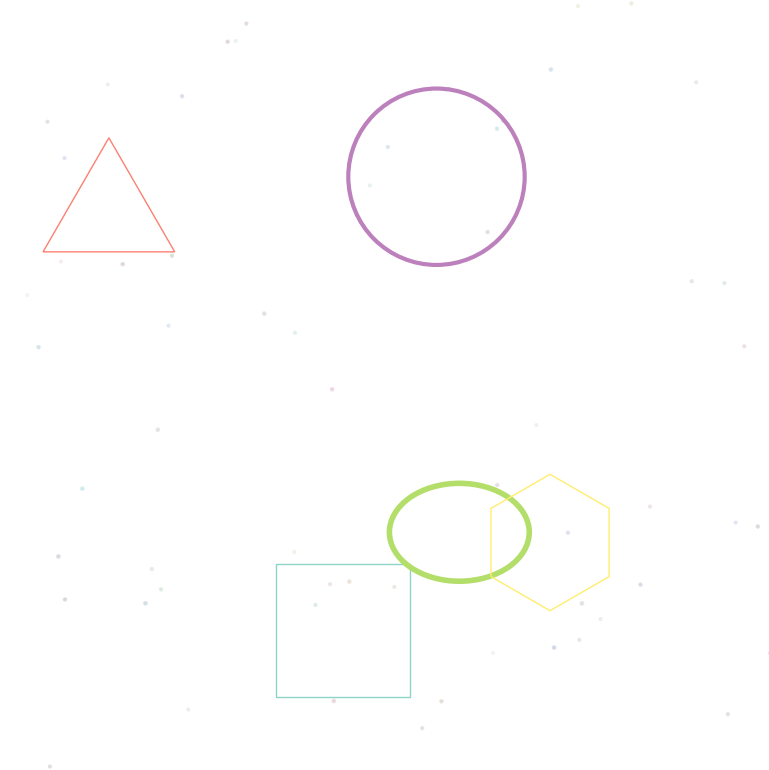[{"shape": "square", "thickness": 0.5, "radius": 0.43, "center": [0.445, 0.181]}, {"shape": "triangle", "thickness": 0.5, "radius": 0.49, "center": [0.141, 0.722]}, {"shape": "oval", "thickness": 2, "radius": 0.45, "center": [0.597, 0.309]}, {"shape": "circle", "thickness": 1.5, "radius": 0.57, "center": [0.567, 0.77]}, {"shape": "hexagon", "thickness": 0.5, "radius": 0.44, "center": [0.714, 0.295]}]